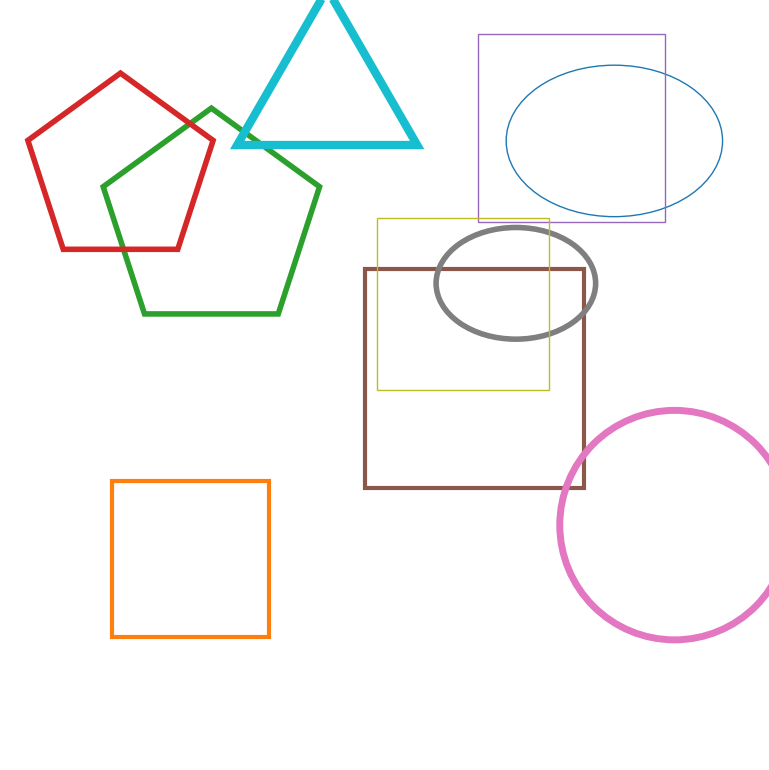[{"shape": "oval", "thickness": 0.5, "radius": 0.7, "center": [0.798, 0.817]}, {"shape": "square", "thickness": 1.5, "radius": 0.51, "center": [0.248, 0.274]}, {"shape": "pentagon", "thickness": 2, "radius": 0.74, "center": [0.275, 0.712]}, {"shape": "pentagon", "thickness": 2, "radius": 0.63, "center": [0.156, 0.779]}, {"shape": "square", "thickness": 0.5, "radius": 0.61, "center": [0.742, 0.833]}, {"shape": "square", "thickness": 1.5, "radius": 0.71, "center": [0.616, 0.508]}, {"shape": "circle", "thickness": 2.5, "radius": 0.75, "center": [0.876, 0.318]}, {"shape": "oval", "thickness": 2, "radius": 0.52, "center": [0.67, 0.632]}, {"shape": "square", "thickness": 0.5, "radius": 0.56, "center": [0.602, 0.605]}, {"shape": "triangle", "thickness": 3, "radius": 0.67, "center": [0.425, 0.879]}]